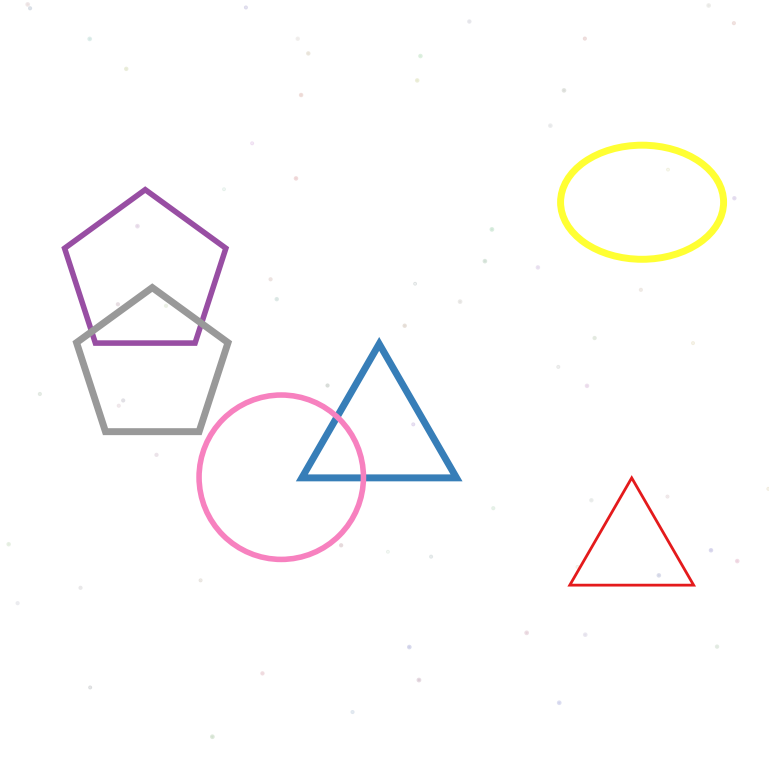[{"shape": "triangle", "thickness": 1, "radius": 0.46, "center": [0.82, 0.286]}, {"shape": "triangle", "thickness": 2.5, "radius": 0.58, "center": [0.492, 0.437]}, {"shape": "pentagon", "thickness": 2, "radius": 0.55, "center": [0.189, 0.644]}, {"shape": "oval", "thickness": 2.5, "radius": 0.53, "center": [0.834, 0.737]}, {"shape": "circle", "thickness": 2, "radius": 0.53, "center": [0.365, 0.38]}, {"shape": "pentagon", "thickness": 2.5, "radius": 0.52, "center": [0.198, 0.523]}]